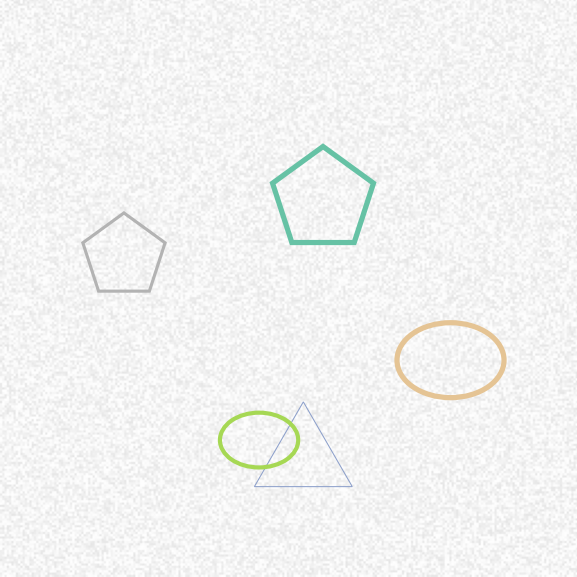[{"shape": "pentagon", "thickness": 2.5, "radius": 0.46, "center": [0.559, 0.654]}, {"shape": "triangle", "thickness": 0.5, "radius": 0.49, "center": [0.525, 0.205]}, {"shape": "oval", "thickness": 2, "radius": 0.34, "center": [0.449, 0.237]}, {"shape": "oval", "thickness": 2.5, "radius": 0.46, "center": [0.78, 0.375]}, {"shape": "pentagon", "thickness": 1.5, "radius": 0.37, "center": [0.215, 0.556]}]